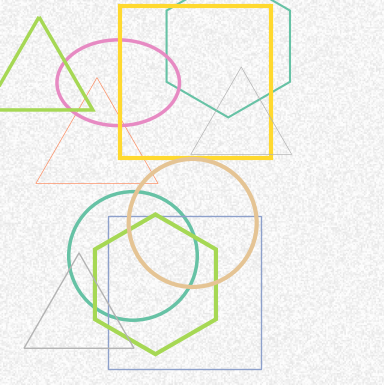[{"shape": "circle", "thickness": 2.5, "radius": 0.83, "center": [0.345, 0.335]}, {"shape": "hexagon", "thickness": 1.5, "radius": 0.93, "center": [0.593, 0.88]}, {"shape": "triangle", "thickness": 0.5, "radius": 0.92, "center": [0.252, 0.615]}, {"shape": "square", "thickness": 1, "radius": 0.99, "center": [0.48, 0.241]}, {"shape": "oval", "thickness": 2.5, "radius": 0.8, "center": [0.307, 0.785]}, {"shape": "hexagon", "thickness": 3, "radius": 0.91, "center": [0.404, 0.262]}, {"shape": "triangle", "thickness": 2.5, "radius": 0.81, "center": [0.101, 0.795]}, {"shape": "square", "thickness": 3, "radius": 0.98, "center": [0.507, 0.787]}, {"shape": "circle", "thickness": 3, "radius": 0.83, "center": [0.5, 0.421]}, {"shape": "triangle", "thickness": 0.5, "radius": 0.76, "center": [0.627, 0.675]}, {"shape": "triangle", "thickness": 1, "radius": 0.83, "center": [0.205, 0.178]}]